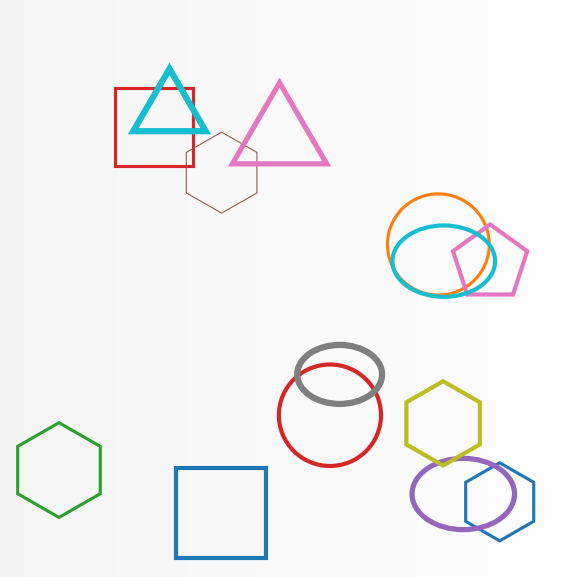[{"shape": "hexagon", "thickness": 1.5, "radius": 0.34, "center": [0.86, 0.13]}, {"shape": "square", "thickness": 2, "radius": 0.39, "center": [0.38, 0.111]}, {"shape": "circle", "thickness": 1.5, "radius": 0.44, "center": [0.754, 0.576]}, {"shape": "hexagon", "thickness": 1.5, "radius": 0.41, "center": [0.101, 0.185]}, {"shape": "circle", "thickness": 2, "radius": 0.44, "center": [0.568, 0.28]}, {"shape": "square", "thickness": 1.5, "radius": 0.34, "center": [0.265, 0.779]}, {"shape": "oval", "thickness": 2.5, "radius": 0.44, "center": [0.797, 0.144]}, {"shape": "hexagon", "thickness": 0.5, "radius": 0.35, "center": [0.381, 0.7]}, {"shape": "triangle", "thickness": 2.5, "radius": 0.47, "center": [0.481, 0.762]}, {"shape": "pentagon", "thickness": 2, "radius": 0.34, "center": [0.843, 0.543]}, {"shape": "oval", "thickness": 3, "radius": 0.36, "center": [0.584, 0.351]}, {"shape": "hexagon", "thickness": 2, "radius": 0.36, "center": [0.762, 0.266]}, {"shape": "oval", "thickness": 2, "radius": 0.44, "center": [0.763, 0.547]}, {"shape": "triangle", "thickness": 3, "radius": 0.36, "center": [0.292, 0.808]}]